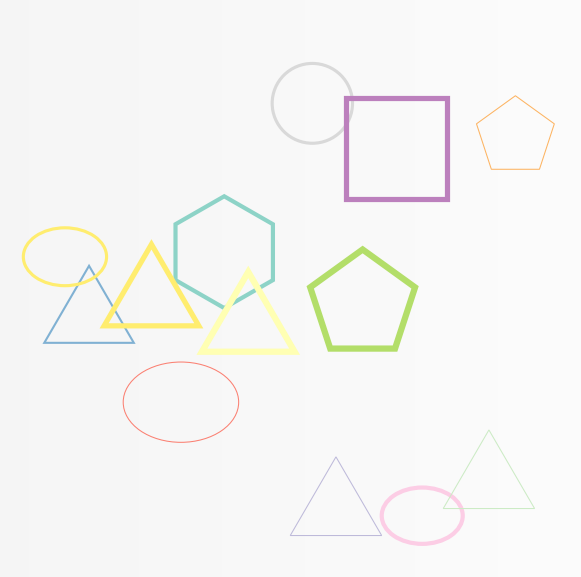[{"shape": "hexagon", "thickness": 2, "radius": 0.48, "center": [0.386, 0.562]}, {"shape": "triangle", "thickness": 3, "radius": 0.46, "center": [0.427, 0.436]}, {"shape": "triangle", "thickness": 0.5, "radius": 0.45, "center": [0.578, 0.117]}, {"shape": "oval", "thickness": 0.5, "radius": 0.5, "center": [0.311, 0.303]}, {"shape": "triangle", "thickness": 1, "radius": 0.44, "center": [0.153, 0.45]}, {"shape": "pentagon", "thickness": 0.5, "radius": 0.35, "center": [0.887, 0.763]}, {"shape": "pentagon", "thickness": 3, "radius": 0.47, "center": [0.624, 0.472]}, {"shape": "oval", "thickness": 2, "radius": 0.35, "center": [0.726, 0.106]}, {"shape": "circle", "thickness": 1.5, "radius": 0.35, "center": [0.537, 0.82]}, {"shape": "square", "thickness": 2.5, "radius": 0.44, "center": [0.683, 0.742]}, {"shape": "triangle", "thickness": 0.5, "radius": 0.45, "center": [0.841, 0.164]}, {"shape": "triangle", "thickness": 2.5, "radius": 0.47, "center": [0.261, 0.482]}, {"shape": "oval", "thickness": 1.5, "radius": 0.36, "center": [0.112, 0.555]}]